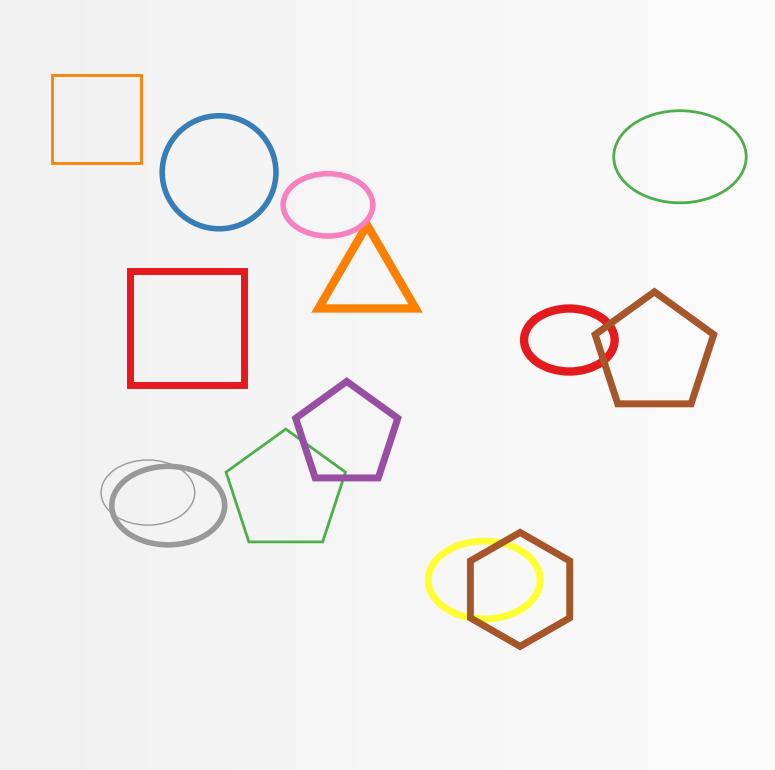[{"shape": "square", "thickness": 2.5, "radius": 0.37, "center": [0.242, 0.574]}, {"shape": "oval", "thickness": 3, "radius": 0.29, "center": [0.735, 0.558]}, {"shape": "circle", "thickness": 2, "radius": 0.37, "center": [0.283, 0.776]}, {"shape": "oval", "thickness": 1, "radius": 0.43, "center": [0.877, 0.796]}, {"shape": "pentagon", "thickness": 1, "radius": 0.41, "center": [0.369, 0.362]}, {"shape": "pentagon", "thickness": 2.5, "radius": 0.35, "center": [0.447, 0.435]}, {"shape": "triangle", "thickness": 3, "radius": 0.36, "center": [0.474, 0.636]}, {"shape": "square", "thickness": 1, "radius": 0.29, "center": [0.124, 0.845]}, {"shape": "oval", "thickness": 2.5, "radius": 0.36, "center": [0.625, 0.247]}, {"shape": "hexagon", "thickness": 2.5, "radius": 0.37, "center": [0.671, 0.235]}, {"shape": "pentagon", "thickness": 2.5, "radius": 0.4, "center": [0.844, 0.541]}, {"shape": "oval", "thickness": 2, "radius": 0.29, "center": [0.423, 0.734]}, {"shape": "oval", "thickness": 0.5, "radius": 0.3, "center": [0.191, 0.36]}, {"shape": "oval", "thickness": 2, "radius": 0.36, "center": [0.217, 0.343]}]